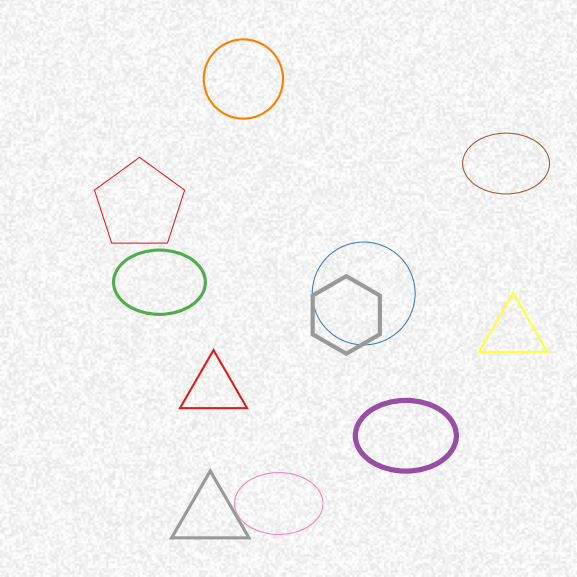[{"shape": "triangle", "thickness": 1, "radius": 0.34, "center": [0.37, 0.326]}, {"shape": "pentagon", "thickness": 0.5, "radius": 0.41, "center": [0.242, 0.645]}, {"shape": "circle", "thickness": 0.5, "radius": 0.45, "center": [0.63, 0.491]}, {"shape": "oval", "thickness": 1.5, "radius": 0.4, "center": [0.276, 0.51]}, {"shape": "oval", "thickness": 2.5, "radius": 0.44, "center": [0.703, 0.245]}, {"shape": "circle", "thickness": 1, "radius": 0.34, "center": [0.421, 0.862]}, {"shape": "triangle", "thickness": 1, "radius": 0.34, "center": [0.889, 0.424]}, {"shape": "oval", "thickness": 0.5, "radius": 0.38, "center": [0.876, 0.716]}, {"shape": "oval", "thickness": 0.5, "radius": 0.38, "center": [0.483, 0.127]}, {"shape": "hexagon", "thickness": 2, "radius": 0.34, "center": [0.6, 0.454]}, {"shape": "triangle", "thickness": 1.5, "radius": 0.39, "center": [0.364, 0.106]}]